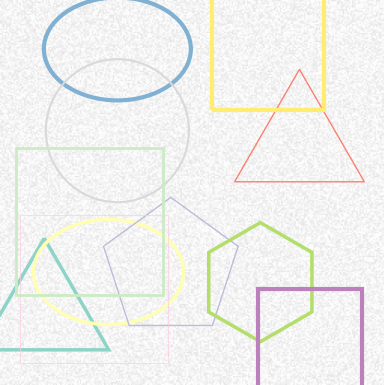[{"shape": "triangle", "thickness": 2.5, "radius": 0.97, "center": [0.115, 0.188]}, {"shape": "oval", "thickness": 2.5, "radius": 0.97, "center": [0.282, 0.293]}, {"shape": "pentagon", "thickness": 1, "radius": 0.92, "center": [0.444, 0.303]}, {"shape": "triangle", "thickness": 1, "radius": 0.97, "center": [0.778, 0.625]}, {"shape": "oval", "thickness": 3, "radius": 0.95, "center": [0.305, 0.873]}, {"shape": "hexagon", "thickness": 2.5, "radius": 0.77, "center": [0.676, 0.267]}, {"shape": "square", "thickness": 0.5, "radius": 0.96, "center": [0.244, 0.25]}, {"shape": "circle", "thickness": 1.5, "radius": 0.93, "center": [0.305, 0.661]}, {"shape": "square", "thickness": 3, "radius": 0.67, "center": [0.805, 0.115]}, {"shape": "square", "thickness": 2, "radius": 0.95, "center": [0.232, 0.424]}, {"shape": "square", "thickness": 3, "radius": 0.73, "center": [0.695, 0.86]}]